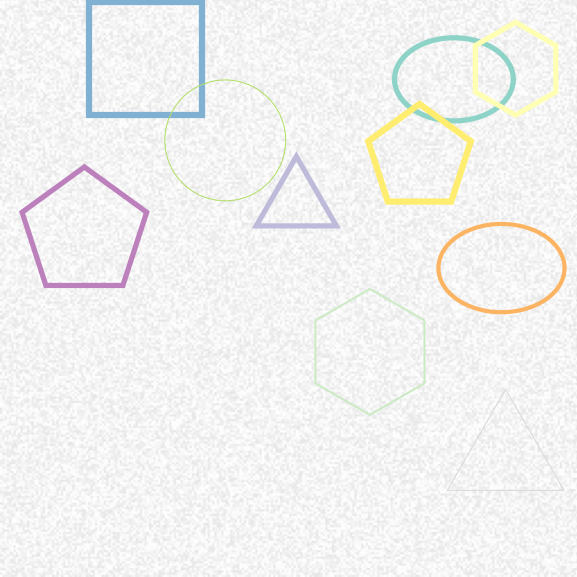[{"shape": "oval", "thickness": 2.5, "radius": 0.51, "center": [0.786, 0.862]}, {"shape": "hexagon", "thickness": 2.5, "radius": 0.4, "center": [0.893, 0.88]}, {"shape": "triangle", "thickness": 2.5, "radius": 0.4, "center": [0.513, 0.648]}, {"shape": "square", "thickness": 3, "radius": 0.49, "center": [0.252, 0.897]}, {"shape": "oval", "thickness": 2, "radius": 0.55, "center": [0.868, 0.535]}, {"shape": "circle", "thickness": 0.5, "radius": 0.52, "center": [0.39, 0.756]}, {"shape": "triangle", "thickness": 0.5, "radius": 0.58, "center": [0.876, 0.208]}, {"shape": "pentagon", "thickness": 2.5, "radius": 0.57, "center": [0.146, 0.597]}, {"shape": "hexagon", "thickness": 1, "radius": 0.54, "center": [0.641, 0.39]}, {"shape": "pentagon", "thickness": 3, "radius": 0.47, "center": [0.726, 0.726]}]